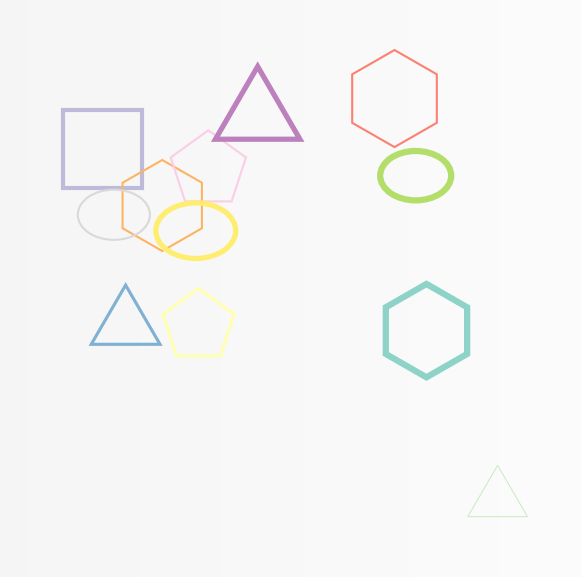[{"shape": "hexagon", "thickness": 3, "radius": 0.4, "center": [0.734, 0.427]}, {"shape": "pentagon", "thickness": 1.5, "radius": 0.32, "center": [0.341, 0.435]}, {"shape": "square", "thickness": 2, "radius": 0.34, "center": [0.177, 0.742]}, {"shape": "hexagon", "thickness": 1, "radius": 0.42, "center": [0.679, 0.828]}, {"shape": "triangle", "thickness": 1.5, "radius": 0.34, "center": [0.216, 0.437]}, {"shape": "hexagon", "thickness": 1, "radius": 0.39, "center": [0.279, 0.643]}, {"shape": "oval", "thickness": 3, "radius": 0.31, "center": [0.715, 0.695]}, {"shape": "pentagon", "thickness": 1, "radius": 0.34, "center": [0.358, 0.705]}, {"shape": "oval", "thickness": 1, "radius": 0.31, "center": [0.196, 0.627]}, {"shape": "triangle", "thickness": 2.5, "radius": 0.42, "center": [0.443, 0.8]}, {"shape": "triangle", "thickness": 0.5, "radius": 0.3, "center": [0.856, 0.134]}, {"shape": "oval", "thickness": 2.5, "radius": 0.34, "center": [0.337, 0.6]}]